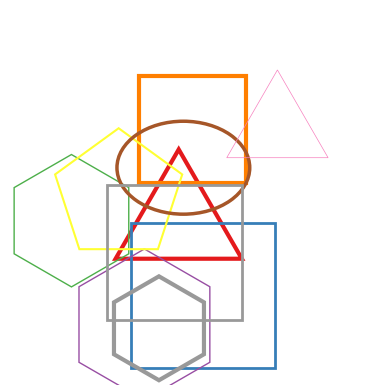[{"shape": "triangle", "thickness": 3, "radius": 0.95, "center": [0.464, 0.423]}, {"shape": "square", "thickness": 2, "radius": 0.94, "center": [0.528, 0.232]}, {"shape": "hexagon", "thickness": 1, "radius": 0.86, "center": [0.186, 0.427]}, {"shape": "hexagon", "thickness": 1, "radius": 0.98, "center": [0.375, 0.157]}, {"shape": "square", "thickness": 3, "radius": 0.7, "center": [0.499, 0.664]}, {"shape": "pentagon", "thickness": 1.5, "radius": 0.87, "center": [0.308, 0.493]}, {"shape": "oval", "thickness": 2.5, "radius": 0.86, "center": [0.476, 0.564]}, {"shape": "triangle", "thickness": 0.5, "radius": 0.76, "center": [0.721, 0.666]}, {"shape": "square", "thickness": 2, "radius": 0.88, "center": [0.453, 0.345]}, {"shape": "hexagon", "thickness": 3, "radius": 0.67, "center": [0.413, 0.147]}]